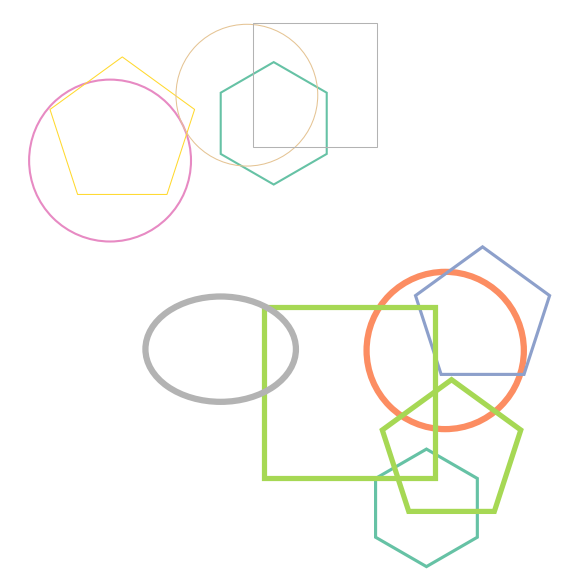[{"shape": "hexagon", "thickness": 1, "radius": 0.53, "center": [0.474, 0.786]}, {"shape": "hexagon", "thickness": 1.5, "radius": 0.51, "center": [0.738, 0.12]}, {"shape": "circle", "thickness": 3, "radius": 0.68, "center": [0.771, 0.392]}, {"shape": "pentagon", "thickness": 1.5, "radius": 0.61, "center": [0.836, 0.45]}, {"shape": "circle", "thickness": 1, "radius": 0.7, "center": [0.191, 0.721]}, {"shape": "pentagon", "thickness": 2.5, "radius": 0.63, "center": [0.782, 0.216]}, {"shape": "square", "thickness": 2.5, "radius": 0.74, "center": [0.606, 0.319]}, {"shape": "pentagon", "thickness": 0.5, "radius": 0.66, "center": [0.212, 0.769]}, {"shape": "circle", "thickness": 0.5, "radius": 0.61, "center": [0.427, 0.834]}, {"shape": "oval", "thickness": 3, "radius": 0.65, "center": [0.382, 0.395]}, {"shape": "square", "thickness": 0.5, "radius": 0.54, "center": [0.546, 0.851]}]